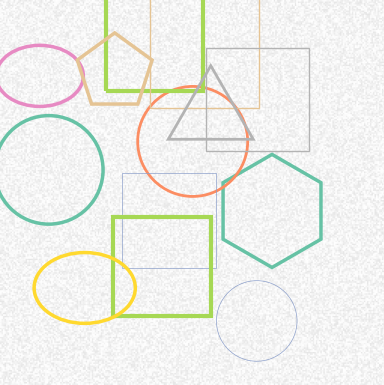[{"shape": "circle", "thickness": 2.5, "radius": 0.7, "center": [0.127, 0.559]}, {"shape": "hexagon", "thickness": 2.5, "radius": 0.73, "center": [0.707, 0.452]}, {"shape": "circle", "thickness": 2, "radius": 0.71, "center": [0.5, 0.633]}, {"shape": "circle", "thickness": 0.5, "radius": 0.52, "center": [0.667, 0.166]}, {"shape": "square", "thickness": 0.5, "radius": 0.61, "center": [0.439, 0.427]}, {"shape": "oval", "thickness": 2.5, "radius": 0.57, "center": [0.103, 0.803]}, {"shape": "square", "thickness": 3, "radius": 0.63, "center": [0.401, 0.889]}, {"shape": "square", "thickness": 3, "radius": 0.64, "center": [0.421, 0.308]}, {"shape": "oval", "thickness": 2.5, "radius": 0.66, "center": [0.22, 0.252]}, {"shape": "square", "thickness": 1, "radius": 0.71, "center": [0.531, 0.861]}, {"shape": "pentagon", "thickness": 2.5, "radius": 0.51, "center": [0.298, 0.812]}, {"shape": "triangle", "thickness": 2, "radius": 0.64, "center": [0.547, 0.702]}, {"shape": "square", "thickness": 1, "radius": 0.67, "center": [0.67, 0.74]}]